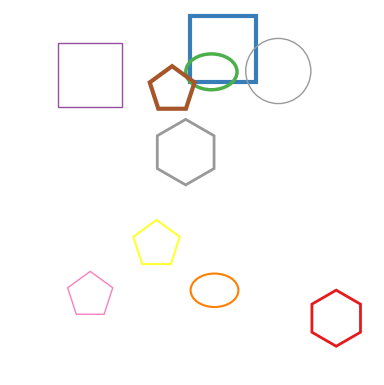[{"shape": "hexagon", "thickness": 2, "radius": 0.36, "center": [0.873, 0.174]}, {"shape": "square", "thickness": 3, "radius": 0.43, "center": [0.58, 0.872]}, {"shape": "oval", "thickness": 2.5, "radius": 0.33, "center": [0.549, 0.813]}, {"shape": "square", "thickness": 1, "radius": 0.42, "center": [0.233, 0.804]}, {"shape": "oval", "thickness": 1.5, "radius": 0.31, "center": [0.557, 0.246]}, {"shape": "pentagon", "thickness": 1.5, "radius": 0.32, "center": [0.407, 0.365]}, {"shape": "pentagon", "thickness": 3, "radius": 0.31, "center": [0.447, 0.767]}, {"shape": "pentagon", "thickness": 1, "radius": 0.31, "center": [0.234, 0.234]}, {"shape": "circle", "thickness": 1, "radius": 0.42, "center": [0.723, 0.816]}, {"shape": "hexagon", "thickness": 2, "radius": 0.43, "center": [0.482, 0.605]}]